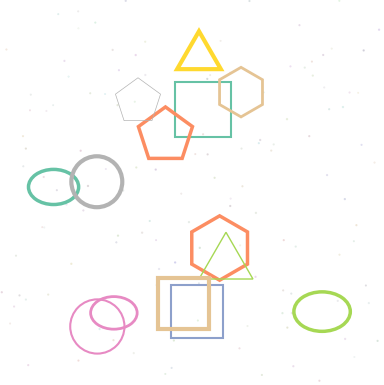[{"shape": "square", "thickness": 1.5, "radius": 0.36, "center": [0.527, 0.716]}, {"shape": "oval", "thickness": 2.5, "radius": 0.33, "center": [0.139, 0.514]}, {"shape": "pentagon", "thickness": 2.5, "radius": 0.37, "center": [0.43, 0.648]}, {"shape": "hexagon", "thickness": 2.5, "radius": 0.42, "center": [0.57, 0.356]}, {"shape": "square", "thickness": 1.5, "radius": 0.34, "center": [0.512, 0.191]}, {"shape": "circle", "thickness": 1.5, "radius": 0.35, "center": [0.253, 0.152]}, {"shape": "oval", "thickness": 2, "radius": 0.3, "center": [0.296, 0.187]}, {"shape": "triangle", "thickness": 1, "radius": 0.4, "center": [0.587, 0.316]}, {"shape": "oval", "thickness": 2.5, "radius": 0.37, "center": [0.837, 0.191]}, {"shape": "triangle", "thickness": 3, "radius": 0.33, "center": [0.517, 0.853]}, {"shape": "square", "thickness": 3, "radius": 0.33, "center": [0.477, 0.211]}, {"shape": "hexagon", "thickness": 2, "radius": 0.32, "center": [0.626, 0.761]}, {"shape": "circle", "thickness": 3, "radius": 0.33, "center": [0.251, 0.528]}, {"shape": "pentagon", "thickness": 0.5, "radius": 0.31, "center": [0.358, 0.736]}]